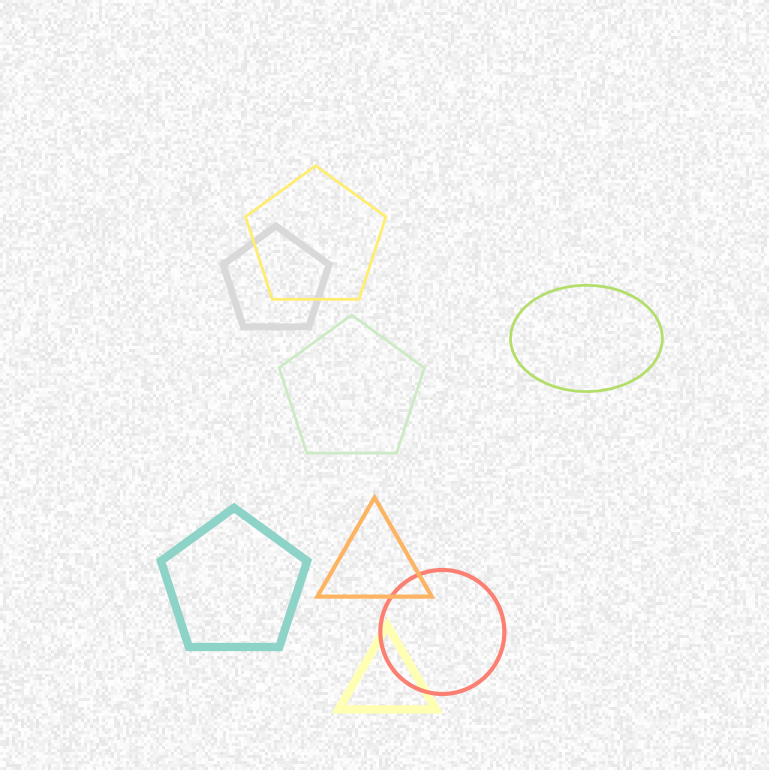[{"shape": "pentagon", "thickness": 3, "radius": 0.5, "center": [0.304, 0.241]}, {"shape": "triangle", "thickness": 3, "radius": 0.36, "center": [0.503, 0.115]}, {"shape": "circle", "thickness": 1.5, "radius": 0.4, "center": [0.574, 0.179]}, {"shape": "triangle", "thickness": 1.5, "radius": 0.43, "center": [0.486, 0.268]}, {"shape": "oval", "thickness": 1, "radius": 0.49, "center": [0.762, 0.56]}, {"shape": "pentagon", "thickness": 2.5, "radius": 0.36, "center": [0.359, 0.634]}, {"shape": "pentagon", "thickness": 1, "radius": 0.5, "center": [0.457, 0.492]}, {"shape": "pentagon", "thickness": 1, "radius": 0.48, "center": [0.41, 0.689]}]